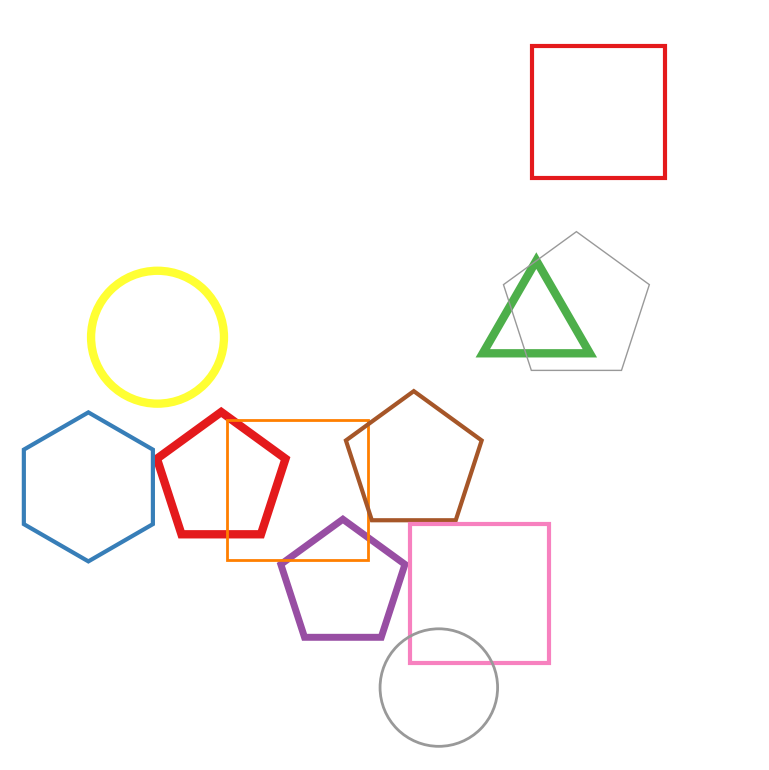[{"shape": "pentagon", "thickness": 3, "radius": 0.44, "center": [0.287, 0.377]}, {"shape": "square", "thickness": 1.5, "radius": 0.43, "center": [0.777, 0.855]}, {"shape": "hexagon", "thickness": 1.5, "radius": 0.48, "center": [0.115, 0.368]}, {"shape": "triangle", "thickness": 3, "radius": 0.4, "center": [0.697, 0.581]}, {"shape": "pentagon", "thickness": 2.5, "radius": 0.42, "center": [0.445, 0.241]}, {"shape": "square", "thickness": 1, "radius": 0.46, "center": [0.386, 0.364]}, {"shape": "circle", "thickness": 3, "radius": 0.43, "center": [0.205, 0.562]}, {"shape": "pentagon", "thickness": 1.5, "radius": 0.46, "center": [0.537, 0.399]}, {"shape": "square", "thickness": 1.5, "radius": 0.45, "center": [0.623, 0.229]}, {"shape": "circle", "thickness": 1, "radius": 0.38, "center": [0.57, 0.107]}, {"shape": "pentagon", "thickness": 0.5, "radius": 0.5, "center": [0.749, 0.6]}]